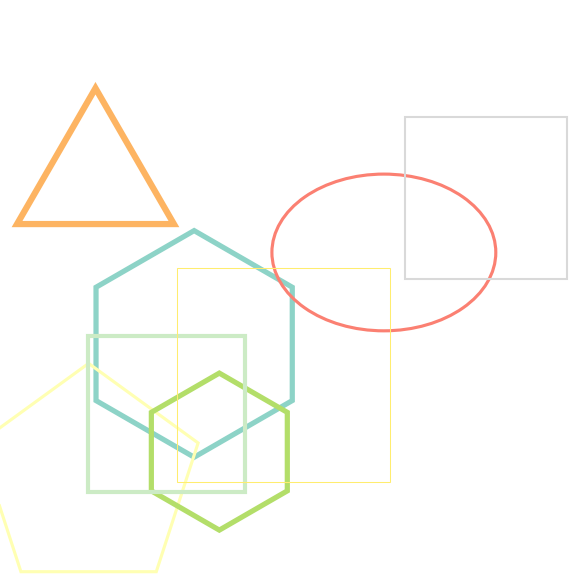[{"shape": "hexagon", "thickness": 2.5, "radius": 0.98, "center": [0.336, 0.404]}, {"shape": "pentagon", "thickness": 1.5, "radius": 1.0, "center": [0.153, 0.17]}, {"shape": "oval", "thickness": 1.5, "radius": 0.97, "center": [0.665, 0.562]}, {"shape": "triangle", "thickness": 3, "radius": 0.78, "center": [0.165, 0.69]}, {"shape": "hexagon", "thickness": 2.5, "radius": 0.68, "center": [0.38, 0.217]}, {"shape": "square", "thickness": 1, "radius": 0.7, "center": [0.842, 0.656]}, {"shape": "square", "thickness": 2, "radius": 0.68, "center": [0.288, 0.282]}, {"shape": "square", "thickness": 0.5, "radius": 0.92, "center": [0.491, 0.35]}]